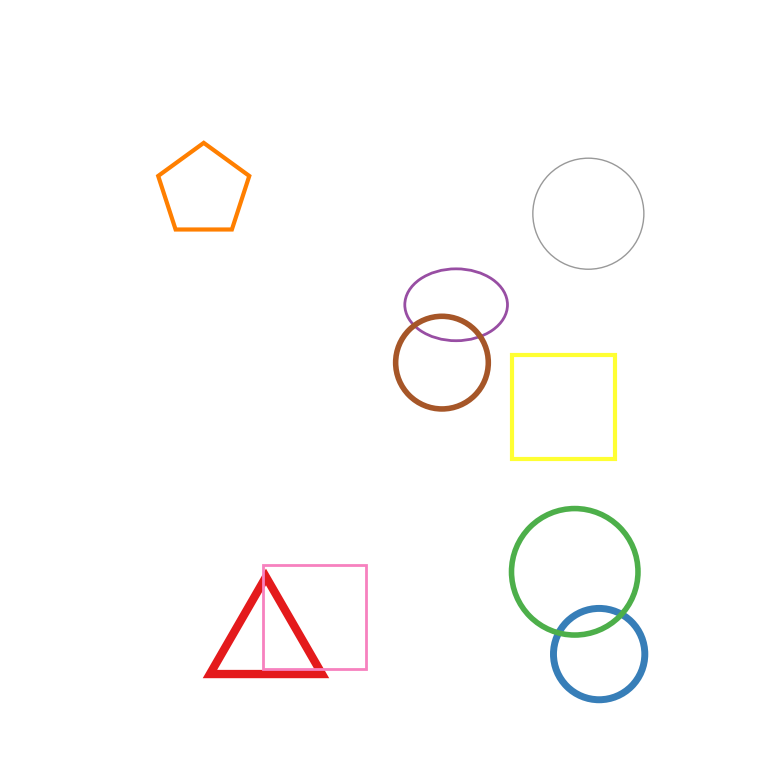[{"shape": "triangle", "thickness": 3, "radius": 0.42, "center": [0.345, 0.167]}, {"shape": "circle", "thickness": 2.5, "radius": 0.3, "center": [0.778, 0.151]}, {"shape": "circle", "thickness": 2, "radius": 0.41, "center": [0.746, 0.257]}, {"shape": "oval", "thickness": 1, "radius": 0.33, "center": [0.592, 0.604]}, {"shape": "pentagon", "thickness": 1.5, "radius": 0.31, "center": [0.265, 0.752]}, {"shape": "square", "thickness": 1.5, "radius": 0.34, "center": [0.732, 0.471]}, {"shape": "circle", "thickness": 2, "radius": 0.3, "center": [0.574, 0.529]}, {"shape": "square", "thickness": 1, "radius": 0.34, "center": [0.408, 0.199]}, {"shape": "circle", "thickness": 0.5, "radius": 0.36, "center": [0.764, 0.722]}]